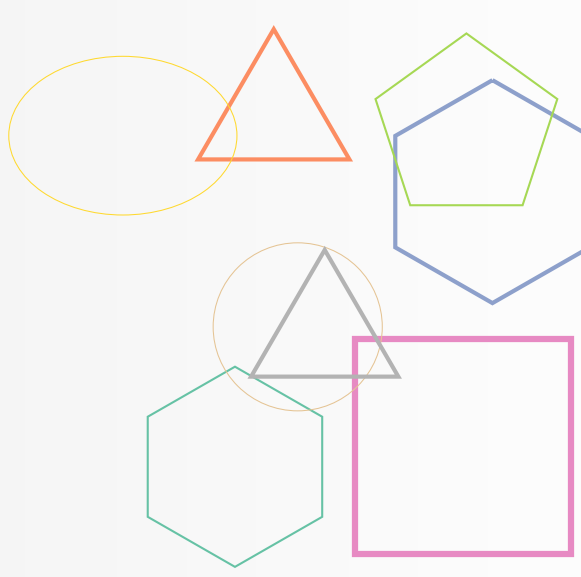[{"shape": "hexagon", "thickness": 1, "radius": 0.87, "center": [0.404, 0.191]}, {"shape": "triangle", "thickness": 2, "radius": 0.75, "center": [0.471, 0.798]}, {"shape": "hexagon", "thickness": 2, "radius": 0.97, "center": [0.847, 0.667]}, {"shape": "square", "thickness": 3, "radius": 0.93, "center": [0.796, 0.226]}, {"shape": "pentagon", "thickness": 1, "radius": 0.82, "center": [0.802, 0.777]}, {"shape": "oval", "thickness": 0.5, "radius": 0.98, "center": [0.211, 0.764]}, {"shape": "circle", "thickness": 0.5, "radius": 0.73, "center": [0.512, 0.433]}, {"shape": "triangle", "thickness": 2, "radius": 0.73, "center": [0.559, 0.42]}]